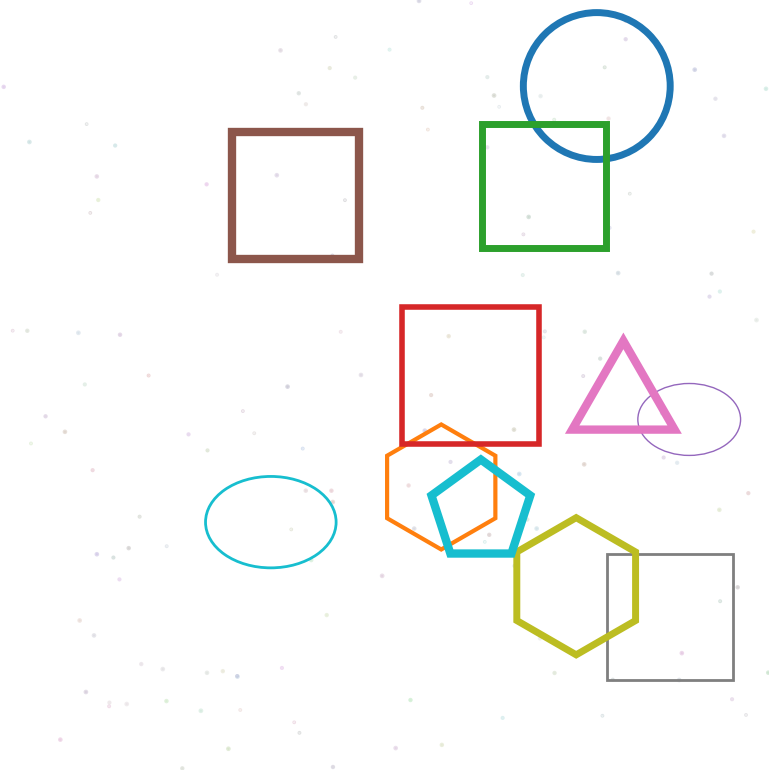[{"shape": "circle", "thickness": 2.5, "radius": 0.48, "center": [0.775, 0.888]}, {"shape": "hexagon", "thickness": 1.5, "radius": 0.41, "center": [0.573, 0.368]}, {"shape": "square", "thickness": 2.5, "radius": 0.4, "center": [0.707, 0.759]}, {"shape": "square", "thickness": 2, "radius": 0.44, "center": [0.611, 0.512]}, {"shape": "oval", "thickness": 0.5, "radius": 0.33, "center": [0.895, 0.455]}, {"shape": "square", "thickness": 3, "radius": 0.41, "center": [0.383, 0.746]}, {"shape": "triangle", "thickness": 3, "radius": 0.38, "center": [0.81, 0.48]}, {"shape": "square", "thickness": 1, "radius": 0.41, "center": [0.87, 0.199]}, {"shape": "hexagon", "thickness": 2.5, "radius": 0.45, "center": [0.748, 0.239]}, {"shape": "pentagon", "thickness": 3, "radius": 0.34, "center": [0.625, 0.336]}, {"shape": "oval", "thickness": 1, "radius": 0.42, "center": [0.352, 0.322]}]